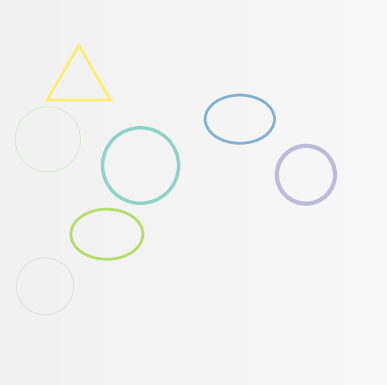[{"shape": "circle", "thickness": 2.5, "radius": 0.49, "center": [0.363, 0.57]}, {"shape": "circle", "thickness": 3, "radius": 0.38, "center": [0.79, 0.546]}, {"shape": "oval", "thickness": 2, "radius": 0.45, "center": [0.619, 0.69]}, {"shape": "oval", "thickness": 2, "radius": 0.47, "center": [0.276, 0.392]}, {"shape": "circle", "thickness": 0.5, "radius": 0.37, "center": [0.116, 0.257]}, {"shape": "circle", "thickness": 0.5, "radius": 0.42, "center": [0.123, 0.638]}, {"shape": "triangle", "thickness": 2, "radius": 0.47, "center": [0.203, 0.787]}]